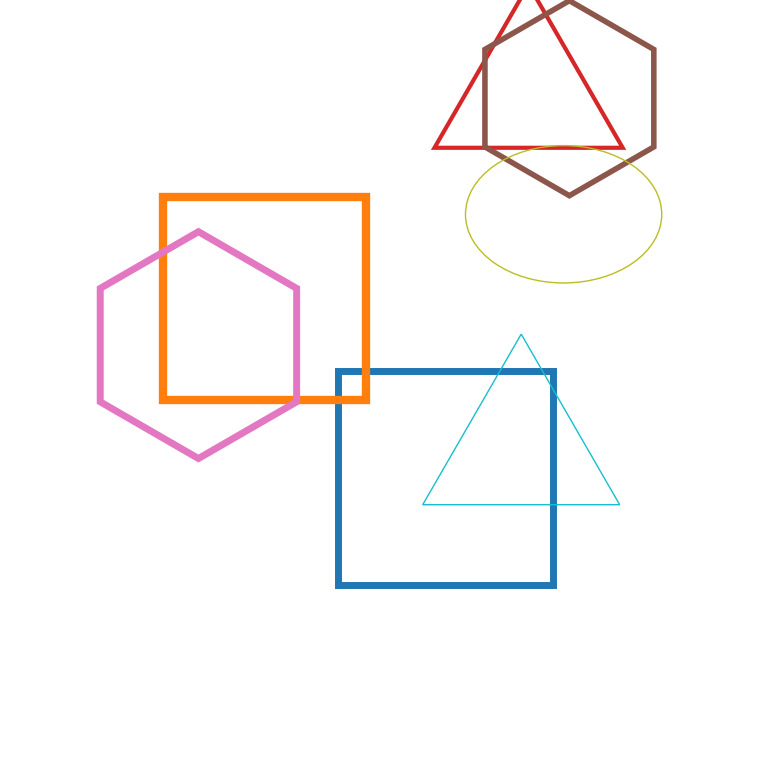[{"shape": "square", "thickness": 2.5, "radius": 0.7, "center": [0.579, 0.379]}, {"shape": "square", "thickness": 3, "radius": 0.66, "center": [0.343, 0.612]}, {"shape": "triangle", "thickness": 1.5, "radius": 0.71, "center": [0.686, 0.879]}, {"shape": "hexagon", "thickness": 2, "radius": 0.63, "center": [0.739, 0.873]}, {"shape": "hexagon", "thickness": 2.5, "radius": 0.74, "center": [0.258, 0.552]}, {"shape": "oval", "thickness": 0.5, "radius": 0.64, "center": [0.732, 0.722]}, {"shape": "triangle", "thickness": 0.5, "radius": 0.74, "center": [0.677, 0.418]}]